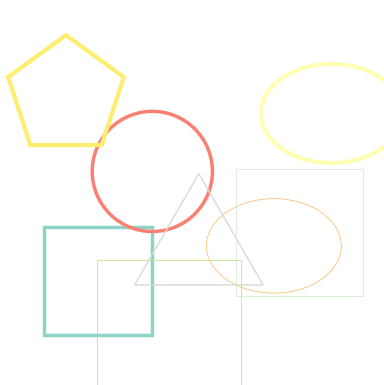[{"shape": "square", "thickness": 2.5, "radius": 0.7, "center": [0.255, 0.27]}, {"shape": "oval", "thickness": 3, "radius": 0.92, "center": [0.861, 0.705]}, {"shape": "circle", "thickness": 2.5, "radius": 0.78, "center": [0.396, 0.555]}, {"shape": "oval", "thickness": 0.5, "radius": 0.88, "center": [0.711, 0.361]}, {"shape": "square", "thickness": 0.5, "radius": 0.94, "center": [0.438, 0.138]}, {"shape": "triangle", "thickness": 1, "radius": 0.96, "center": [0.516, 0.356]}, {"shape": "square", "thickness": 0.5, "radius": 0.82, "center": [0.779, 0.397]}, {"shape": "pentagon", "thickness": 3, "radius": 0.79, "center": [0.171, 0.751]}]